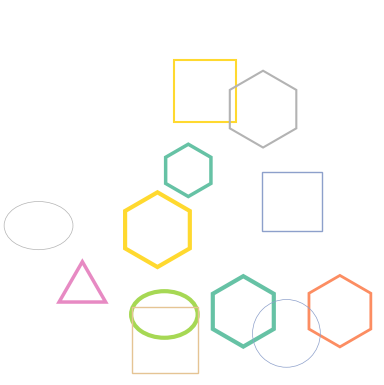[{"shape": "hexagon", "thickness": 3, "radius": 0.46, "center": [0.632, 0.191]}, {"shape": "hexagon", "thickness": 2.5, "radius": 0.34, "center": [0.489, 0.557]}, {"shape": "hexagon", "thickness": 2, "radius": 0.46, "center": [0.883, 0.192]}, {"shape": "circle", "thickness": 0.5, "radius": 0.44, "center": [0.744, 0.134]}, {"shape": "square", "thickness": 1, "radius": 0.39, "center": [0.759, 0.477]}, {"shape": "triangle", "thickness": 2.5, "radius": 0.35, "center": [0.214, 0.25]}, {"shape": "oval", "thickness": 3, "radius": 0.43, "center": [0.427, 0.183]}, {"shape": "hexagon", "thickness": 3, "radius": 0.49, "center": [0.409, 0.403]}, {"shape": "square", "thickness": 1.5, "radius": 0.4, "center": [0.532, 0.763]}, {"shape": "square", "thickness": 1, "radius": 0.43, "center": [0.429, 0.118]}, {"shape": "hexagon", "thickness": 1.5, "radius": 0.5, "center": [0.683, 0.717]}, {"shape": "oval", "thickness": 0.5, "radius": 0.45, "center": [0.1, 0.414]}]